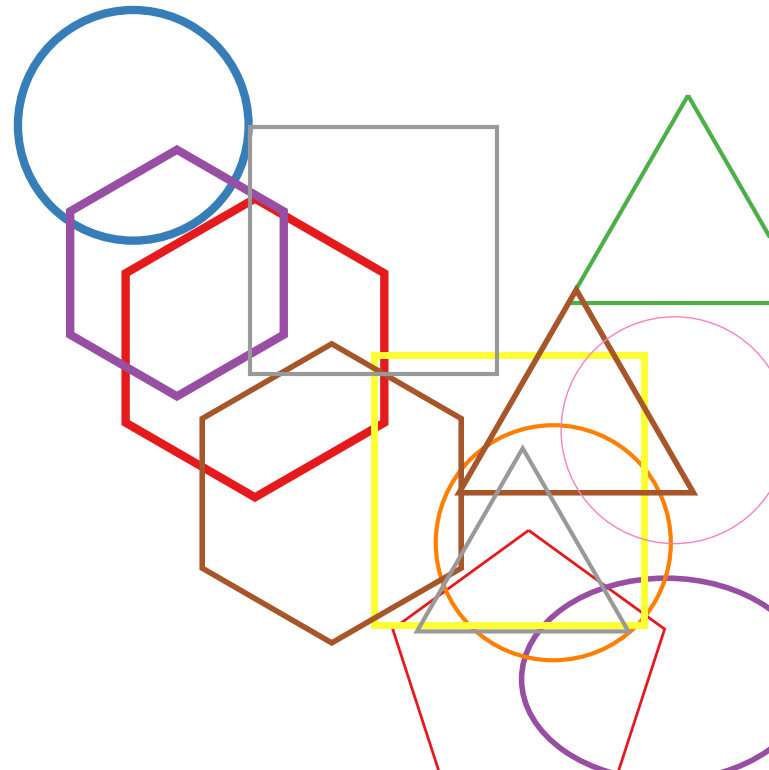[{"shape": "pentagon", "thickness": 1, "radius": 0.93, "center": [0.687, 0.126]}, {"shape": "hexagon", "thickness": 3, "radius": 0.97, "center": [0.331, 0.548]}, {"shape": "circle", "thickness": 3, "radius": 0.75, "center": [0.173, 0.837]}, {"shape": "triangle", "thickness": 1.5, "radius": 0.9, "center": [0.894, 0.696]}, {"shape": "oval", "thickness": 2, "radius": 0.94, "center": [0.865, 0.118]}, {"shape": "hexagon", "thickness": 3, "radius": 0.8, "center": [0.23, 0.645]}, {"shape": "circle", "thickness": 1.5, "radius": 0.76, "center": [0.719, 0.295]}, {"shape": "square", "thickness": 2.5, "radius": 0.88, "center": [0.661, 0.364]}, {"shape": "triangle", "thickness": 2, "radius": 0.88, "center": [0.748, 0.448]}, {"shape": "hexagon", "thickness": 2, "radius": 0.97, "center": [0.431, 0.359]}, {"shape": "circle", "thickness": 0.5, "radius": 0.74, "center": [0.876, 0.441]}, {"shape": "square", "thickness": 1.5, "radius": 0.8, "center": [0.485, 0.674]}, {"shape": "triangle", "thickness": 1.5, "radius": 0.79, "center": [0.679, 0.259]}]